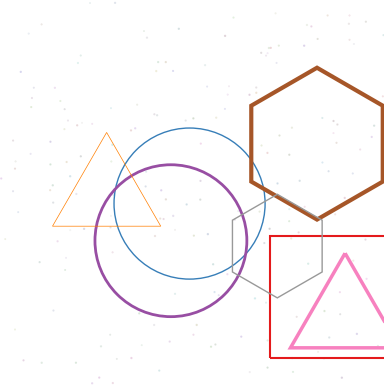[{"shape": "square", "thickness": 1.5, "radius": 0.79, "center": [0.858, 0.228]}, {"shape": "circle", "thickness": 1, "radius": 0.98, "center": [0.492, 0.471]}, {"shape": "circle", "thickness": 2, "radius": 0.99, "center": [0.444, 0.375]}, {"shape": "triangle", "thickness": 0.5, "radius": 0.81, "center": [0.277, 0.494]}, {"shape": "hexagon", "thickness": 3, "radius": 0.99, "center": [0.823, 0.627]}, {"shape": "triangle", "thickness": 2.5, "radius": 0.82, "center": [0.896, 0.178]}, {"shape": "hexagon", "thickness": 1, "radius": 0.67, "center": [0.72, 0.361]}]